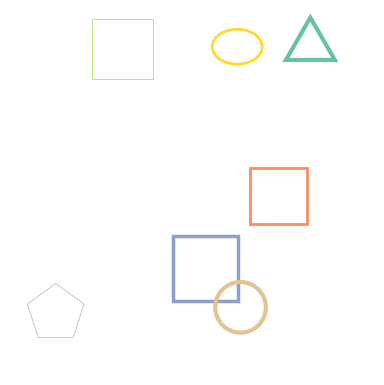[{"shape": "triangle", "thickness": 3, "radius": 0.37, "center": [0.806, 0.881]}, {"shape": "square", "thickness": 2, "radius": 0.37, "center": [0.723, 0.491]}, {"shape": "square", "thickness": 2.5, "radius": 0.42, "center": [0.535, 0.303]}, {"shape": "square", "thickness": 0.5, "radius": 0.39, "center": [0.318, 0.873]}, {"shape": "oval", "thickness": 2, "radius": 0.32, "center": [0.616, 0.879]}, {"shape": "circle", "thickness": 3, "radius": 0.33, "center": [0.625, 0.202]}, {"shape": "pentagon", "thickness": 0.5, "radius": 0.39, "center": [0.145, 0.186]}]